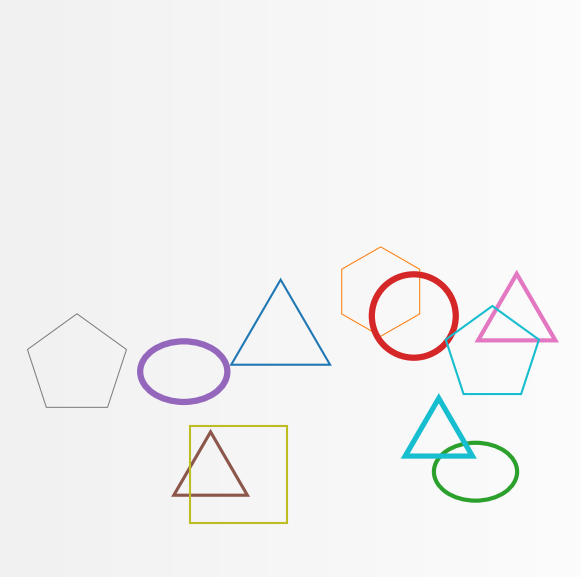[{"shape": "triangle", "thickness": 1, "radius": 0.49, "center": [0.483, 0.417]}, {"shape": "hexagon", "thickness": 0.5, "radius": 0.39, "center": [0.655, 0.494]}, {"shape": "oval", "thickness": 2, "radius": 0.36, "center": [0.818, 0.182]}, {"shape": "circle", "thickness": 3, "radius": 0.36, "center": [0.712, 0.452]}, {"shape": "oval", "thickness": 3, "radius": 0.37, "center": [0.316, 0.356]}, {"shape": "triangle", "thickness": 1.5, "radius": 0.37, "center": [0.362, 0.178]}, {"shape": "triangle", "thickness": 2, "radius": 0.38, "center": [0.889, 0.448]}, {"shape": "pentagon", "thickness": 0.5, "radius": 0.45, "center": [0.132, 0.366]}, {"shape": "square", "thickness": 1, "radius": 0.42, "center": [0.41, 0.177]}, {"shape": "pentagon", "thickness": 1, "radius": 0.42, "center": [0.847, 0.385]}, {"shape": "triangle", "thickness": 2.5, "radius": 0.33, "center": [0.755, 0.243]}]